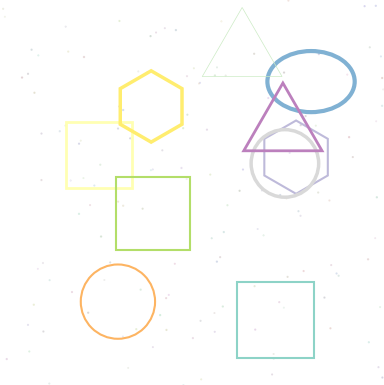[{"shape": "square", "thickness": 1.5, "radius": 0.49, "center": [0.715, 0.169]}, {"shape": "square", "thickness": 2, "radius": 0.43, "center": [0.257, 0.598]}, {"shape": "hexagon", "thickness": 1.5, "radius": 0.48, "center": [0.769, 0.592]}, {"shape": "oval", "thickness": 3, "radius": 0.57, "center": [0.808, 0.788]}, {"shape": "circle", "thickness": 1.5, "radius": 0.48, "center": [0.306, 0.217]}, {"shape": "square", "thickness": 1.5, "radius": 0.48, "center": [0.398, 0.445]}, {"shape": "circle", "thickness": 2.5, "radius": 0.44, "center": [0.74, 0.576]}, {"shape": "triangle", "thickness": 2, "radius": 0.59, "center": [0.735, 0.667]}, {"shape": "triangle", "thickness": 0.5, "radius": 0.6, "center": [0.629, 0.861]}, {"shape": "hexagon", "thickness": 2.5, "radius": 0.46, "center": [0.393, 0.723]}]